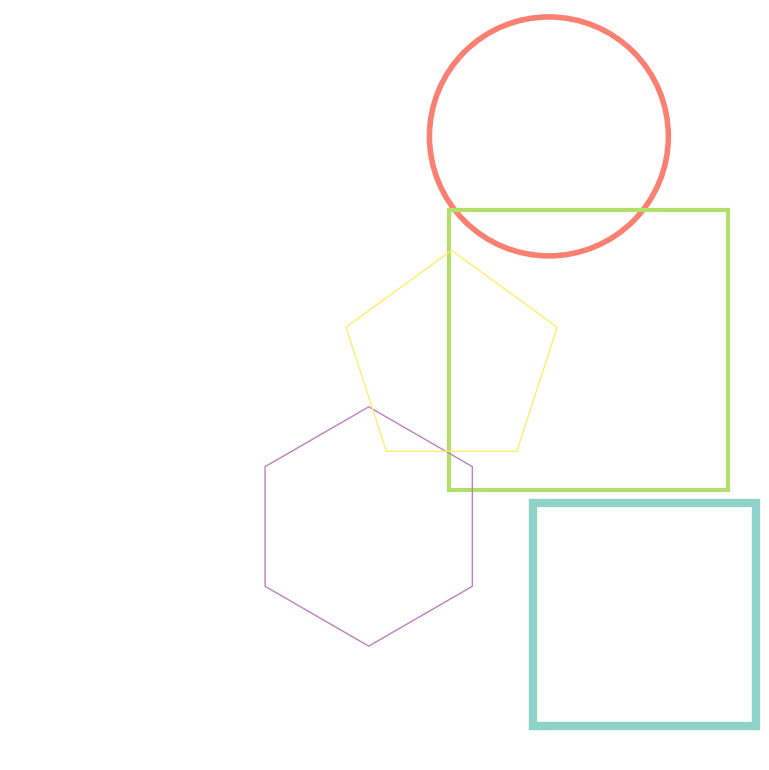[{"shape": "square", "thickness": 3, "radius": 0.72, "center": [0.837, 0.202]}, {"shape": "circle", "thickness": 2, "radius": 0.78, "center": [0.713, 0.823]}, {"shape": "square", "thickness": 1.5, "radius": 0.91, "center": [0.764, 0.546]}, {"shape": "hexagon", "thickness": 0.5, "radius": 0.78, "center": [0.479, 0.316]}, {"shape": "pentagon", "thickness": 0.5, "radius": 0.72, "center": [0.586, 0.531]}]